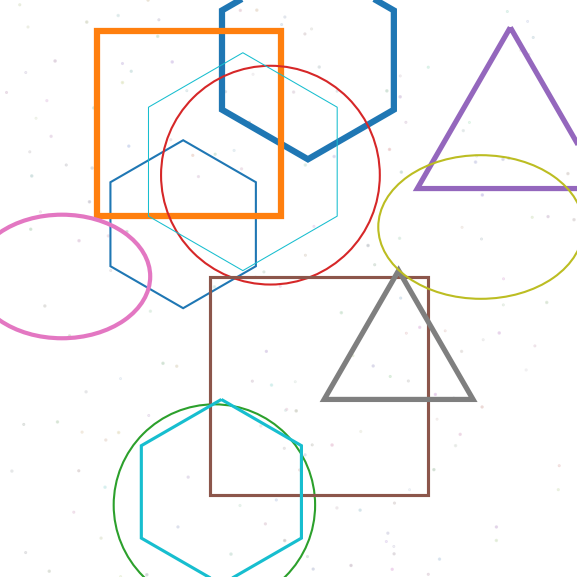[{"shape": "hexagon", "thickness": 1, "radius": 0.73, "center": [0.317, 0.611]}, {"shape": "hexagon", "thickness": 3, "radius": 0.86, "center": [0.533, 0.895]}, {"shape": "square", "thickness": 3, "radius": 0.8, "center": [0.327, 0.785]}, {"shape": "circle", "thickness": 1, "radius": 0.87, "center": [0.371, 0.125]}, {"shape": "circle", "thickness": 1, "radius": 0.95, "center": [0.468, 0.696]}, {"shape": "triangle", "thickness": 2.5, "radius": 0.93, "center": [0.884, 0.766]}, {"shape": "square", "thickness": 1.5, "radius": 0.94, "center": [0.552, 0.33]}, {"shape": "oval", "thickness": 2, "radius": 0.76, "center": [0.107, 0.52]}, {"shape": "triangle", "thickness": 2.5, "radius": 0.74, "center": [0.69, 0.382]}, {"shape": "oval", "thickness": 1, "radius": 0.89, "center": [0.833, 0.606]}, {"shape": "hexagon", "thickness": 0.5, "radius": 0.94, "center": [0.421, 0.719]}, {"shape": "hexagon", "thickness": 1.5, "radius": 0.8, "center": [0.383, 0.147]}]